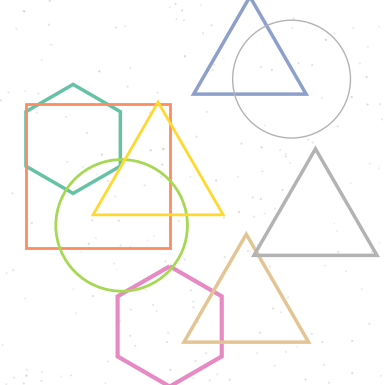[{"shape": "hexagon", "thickness": 2.5, "radius": 0.71, "center": [0.19, 0.639]}, {"shape": "square", "thickness": 2, "radius": 0.93, "center": [0.254, 0.542]}, {"shape": "triangle", "thickness": 2.5, "radius": 0.84, "center": [0.649, 0.84]}, {"shape": "hexagon", "thickness": 3, "radius": 0.78, "center": [0.441, 0.152]}, {"shape": "circle", "thickness": 2, "radius": 0.85, "center": [0.316, 0.415]}, {"shape": "triangle", "thickness": 2, "radius": 0.98, "center": [0.411, 0.54]}, {"shape": "triangle", "thickness": 2.5, "radius": 0.93, "center": [0.64, 0.205]}, {"shape": "circle", "thickness": 1, "radius": 0.77, "center": [0.757, 0.795]}, {"shape": "triangle", "thickness": 2.5, "radius": 0.92, "center": [0.819, 0.429]}]